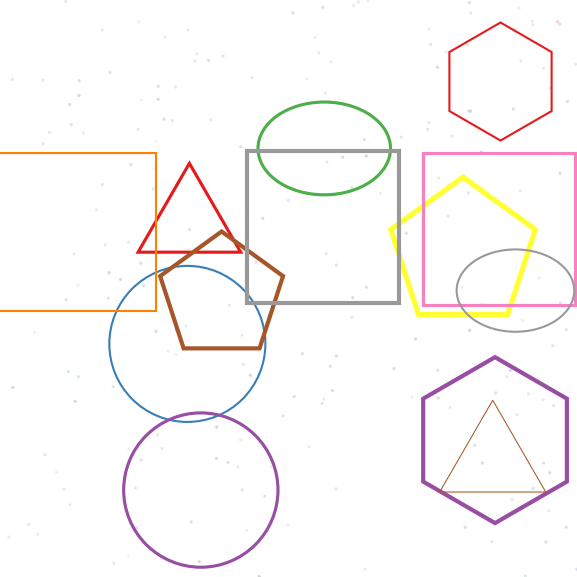[{"shape": "triangle", "thickness": 1.5, "radius": 0.51, "center": [0.328, 0.614]}, {"shape": "hexagon", "thickness": 1, "radius": 0.51, "center": [0.867, 0.858]}, {"shape": "circle", "thickness": 1, "radius": 0.68, "center": [0.324, 0.404]}, {"shape": "oval", "thickness": 1.5, "radius": 0.57, "center": [0.561, 0.742]}, {"shape": "hexagon", "thickness": 2, "radius": 0.72, "center": [0.857, 0.237]}, {"shape": "circle", "thickness": 1.5, "radius": 0.67, "center": [0.348, 0.151]}, {"shape": "square", "thickness": 1, "radius": 0.68, "center": [0.134, 0.598]}, {"shape": "pentagon", "thickness": 2.5, "radius": 0.66, "center": [0.802, 0.561]}, {"shape": "pentagon", "thickness": 2, "radius": 0.56, "center": [0.384, 0.486]}, {"shape": "triangle", "thickness": 0.5, "radius": 0.53, "center": [0.853, 0.2]}, {"shape": "square", "thickness": 1.5, "radius": 0.66, "center": [0.864, 0.602]}, {"shape": "oval", "thickness": 1, "radius": 0.51, "center": [0.893, 0.496]}, {"shape": "square", "thickness": 2, "radius": 0.66, "center": [0.56, 0.606]}]